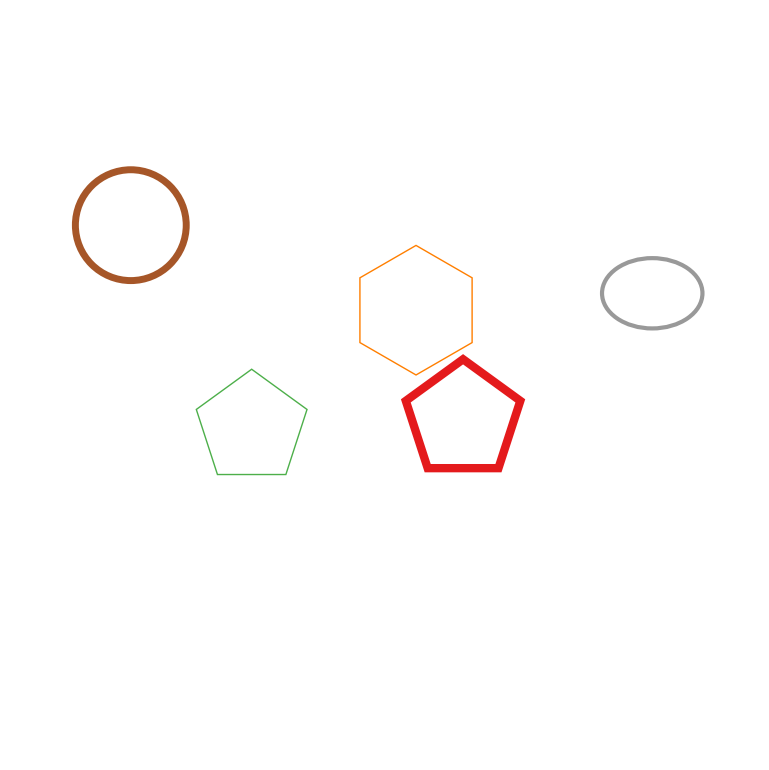[{"shape": "pentagon", "thickness": 3, "radius": 0.39, "center": [0.601, 0.455]}, {"shape": "pentagon", "thickness": 0.5, "radius": 0.38, "center": [0.327, 0.445]}, {"shape": "hexagon", "thickness": 0.5, "radius": 0.42, "center": [0.54, 0.597]}, {"shape": "circle", "thickness": 2.5, "radius": 0.36, "center": [0.17, 0.708]}, {"shape": "oval", "thickness": 1.5, "radius": 0.33, "center": [0.847, 0.619]}]